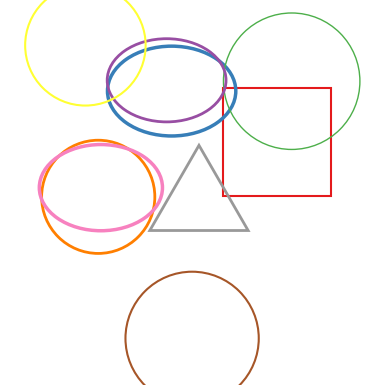[{"shape": "square", "thickness": 1.5, "radius": 0.7, "center": [0.72, 0.631]}, {"shape": "oval", "thickness": 2.5, "radius": 0.83, "center": [0.446, 0.763]}, {"shape": "circle", "thickness": 1, "radius": 0.89, "center": [0.758, 0.789]}, {"shape": "oval", "thickness": 2, "radius": 0.77, "center": [0.433, 0.791]}, {"shape": "circle", "thickness": 2, "radius": 0.74, "center": [0.255, 0.489]}, {"shape": "circle", "thickness": 1.5, "radius": 0.78, "center": [0.222, 0.882]}, {"shape": "circle", "thickness": 1.5, "radius": 0.87, "center": [0.499, 0.121]}, {"shape": "oval", "thickness": 2.5, "radius": 0.8, "center": [0.262, 0.513]}, {"shape": "triangle", "thickness": 2, "radius": 0.74, "center": [0.517, 0.475]}]